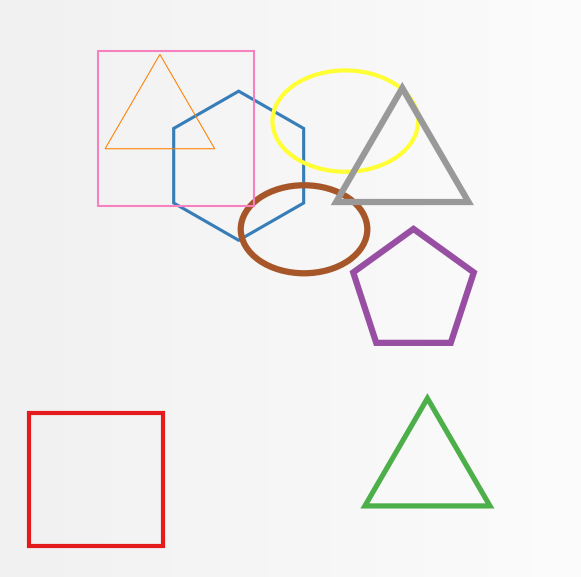[{"shape": "square", "thickness": 2, "radius": 0.58, "center": [0.165, 0.168]}, {"shape": "hexagon", "thickness": 1.5, "radius": 0.65, "center": [0.411, 0.712]}, {"shape": "triangle", "thickness": 2.5, "radius": 0.62, "center": [0.735, 0.185]}, {"shape": "pentagon", "thickness": 3, "radius": 0.55, "center": [0.711, 0.494]}, {"shape": "triangle", "thickness": 0.5, "radius": 0.54, "center": [0.275, 0.796]}, {"shape": "oval", "thickness": 2, "radius": 0.63, "center": [0.594, 0.789]}, {"shape": "oval", "thickness": 3, "radius": 0.54, "center": [0.523, 0.602]}, {"shape": "square", "thickness": 1, "radius": 0.67, "center": [0.303, 0.776]}, {"shape": "triangle", "thickness": 3, "radius": 0.66, "center": [0.692, 0.715]}]